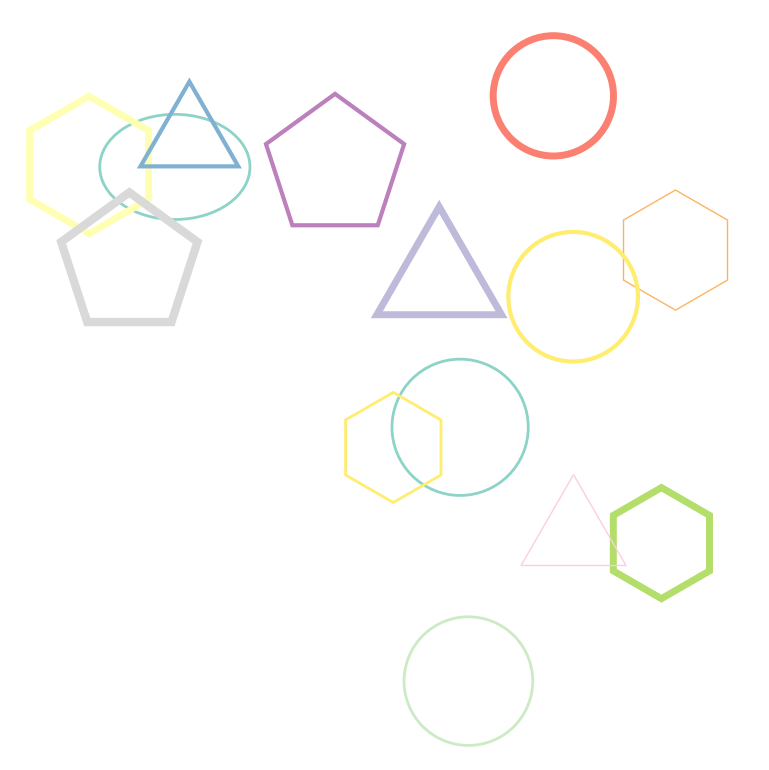[{"shape": "oval", "thickness": 1, "radius": 0.49, "center": [0.227, 0.783]}, {"shape": "circle", "thickness": 1, "radius": 0.44, "center": [0.598, 0.445]}, {"shape": "hexagon", "thickness": 2.5, "radius": 0.45, "center": [0.116, 0.786]}, {"shape": "triangle", "thickness": 2.5, "radius": 0.47, "center": [0.57, 0.638]}, {"shape": "circle", "thickness": 2.5, "radius": 0.39, "center": [0.719, 0.876]}, {"shape": "triangle", "thickness": 1.5, "radius": 0.37, "center": [0.246, 0.821]}, {"shape": "hexagon", "thickness": 0.5, "radius": 0.39, "center": [0.877, 0.675]}, {"shape": "hexagon", "thickness": 2.5, "radius": 0.36, "center": [0.859, 0.295]}, {"shape": "triangle", "thickness": 0.5, "radius": 0.39, "center": [0.745, 0.305]}, {"shape": "pentagon", "thickness": 3, "radius": 0.47, "center": [0.168, 0.657]}, {"shape": "pentagon", "thickness": 1.5, "radius": 0.47, "center": [0.435, 0.784]}, {"shape": "circle", "thickness": 1, "radius": 0.42, "center": [0.608, 0.115]}, {"shape": "circle", "thickness": 1.5, "radius": 0.42, "center": [0.744, 0.615]}, {"shape": "hexagon", "thickness": 1, "radius": 0.36, "center": [0.511, 0.419]}]